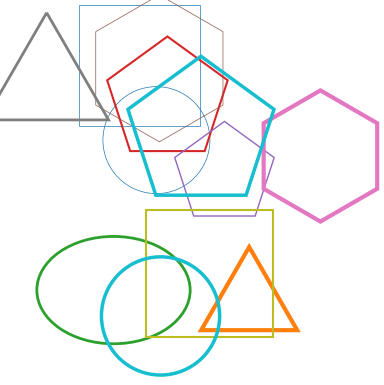[{"shape": "circle", "thickness": 0.5, "radius": 0.69, "center": [0.406, 0.636]}, {"shape": "square", "thickness": 0.5, "radius": 0.79, "center": [0.363, 0.83]}, {"shape": "triangle", "thickness": 3, "radius": 0.72, "center": [0.647, 0.214]}, {"shape": "oval", "thickness": 2, "radius": 1.0, "center": [0.295, 0.246]}, {"shape": "pentagon", "thickness": 1.5, "radius": 0.82, "center": [0.435, 0.741]}, {"shape": "pentagon", "thickness": 1, "radius": 0.68, "center": [0.583, 0.549]}, {"shape": "hexagon", "thickness": 0.5, "radius": 0.95, "center": [0.414, 0.822]}, {"shape": "hexagon", "thickness": 3, "radius": 0.85, "center": [0.832, 0.595]}, {"shape": "triangle", "thickness": 2, "radius": 0.93, "center": [0.121, 0.781]}, {"shape": "square", "thickness": 1.5, "radius": 0.82, "center": [0.544, 0.289]}, {"shape": "circle", "thickness": 2.5, "radius": 0.77, "center": [0.417, 0.179]}, {"shape": "pentagon", "thickness": 2.5, "radius": 1.0, "center": [0.522, 0.654]}]